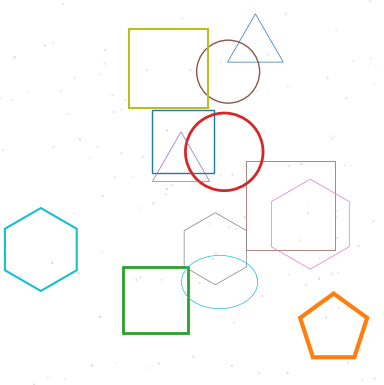[{"shape": "square", "thickness": 1, "radius": 0.41, "center": [0.475, 0.632]}, {"shape": "triangle", "thickness": 0.5, "radius": 0.42, "center": [0.663, 0.88]}, {"shape": "pentagon", "thickness": 3, "radius": 0.46, "center": [0.867, 0.146]}, {"shape": "square", "thickness": 2, "radius": 0.43, "center": [0.404, 0.221]}, {"shape": "circle", "thickness": 2, "radius": 0.5, "center": [0.582, 0.606]}, {"shape": "triangle", "thickness": 0.5, "radius": 0.43, "center": [0.47, 0.572]}, {"shape": "square", "thickness": 0.5, "radius": 0.58, "center": [0.753, 0.466]}, {"shape": "circle", "thickness": 1, "radius": 0.41, "center": [0.593, 0.814]}, {"shape": "hexagon", "thickness": 0.5, "radius": 0.58, "center": [0.806, 0.418]}, {"shape": "hexagon", "thickness": 0.5, "radius": 0.47, "center": [0.559, 0.354]}, {"shape": "square", "thickness": 1.5, "radius": 0.51, "center": [0.438, 0.823]}, {"shape": "hexagon", "thickness": 1.5, "radius": 0.54, "center": [0.106, 0.352]}, {"shape": "oval", "thickness": 0.5, "radius": 0.5, "center": [0.57, 0.267]}]